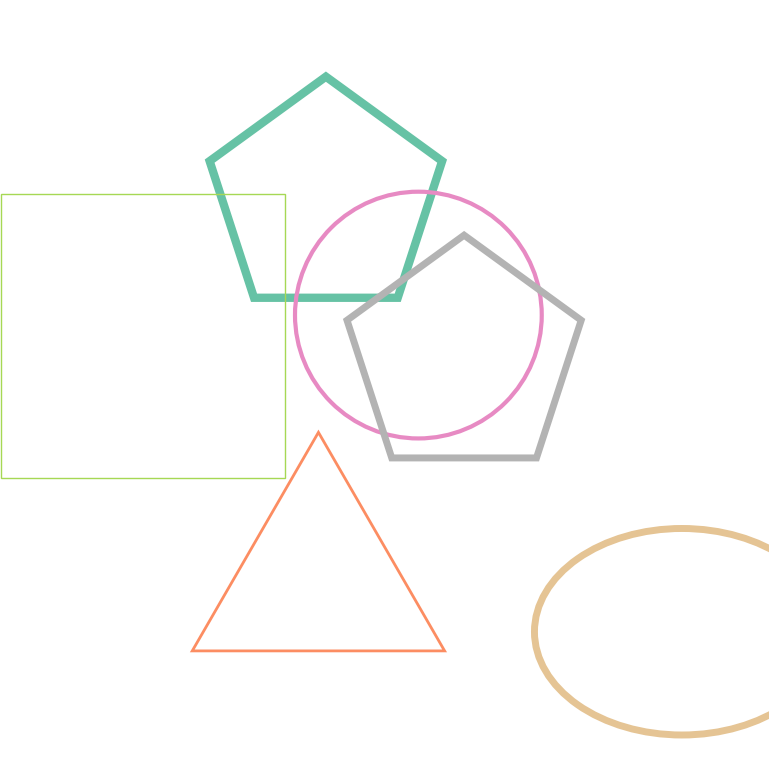[{"shape": "pentagon", "thickness": 3, "radius": 0.79, "center": [0.423, 0.742]}, {"shape": "triangle", "thickness": 1, "radius": 0.95, "center": [0.414, 0.249]}, {"shape": "circle", "thickness": 1.5, "radius": 0.8, "center": [0.543, 0.591]}, {"shape": "square", "thickness": 0.5, "radius": 0.92, "center": [0.186, 0.564]}, {"shape": "oval", "thickness": 2.5, "radius": 0.96, "center": [0.886, 0.18]}, {"shape": "pentagon", "thickness": 2.5, "radius": 0.8, "center": [0.603, 0.535]}]